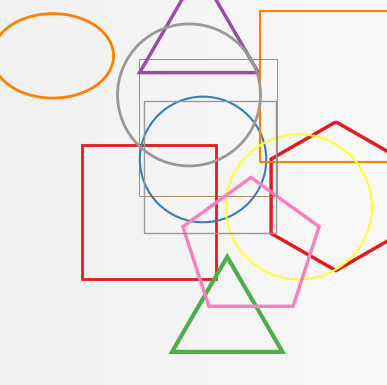[{"shape": "hexagon", "thickness": 2.5, "radius": 0.97, "center": [0.867, 0.49]}, {"shape": "square", "thickness": 2, "radius": 0.86, "center": [0.385, 0.45]}, {"shape": "circle", "thickness": 1.5, "radius": 0.82, "center": [0.524, 0.586]}, {"shape": "triangle", "thickness": 3, "radius": 0.82, "center": [0.586, 0.168]}, {"shape": "triangle", "thickness": 2.5, "radius": 0.88, "center": [0.513, 0.9]}, {"shape": "oval", "thickness": 2, "radius": 0.78, "center": [0.136, 0.855]}, {"shape": "square", "thickness": 1.5, "radius": 0.98, "center": [0.866, 0.775]}, {"shape": "circle", "thickness": 1.5, "radius": 0.94, "center": [0.771, 0.463]}, {"shape": "square", "thickness": 0.5, "radius": 0.89, "center": [0.536, 0.669]}, {"shape": "pentagon", "thickness": 2.5, "radius": 0.92, "center": [0.648, 0.354]}, {"shape": "circle", "thickness": 2, "radius": 0.92, "center": [0.488, 0.753]}, {"shape": "square", "thickness": 1, "radius": 0.85, "center": [0.542, 0.566]}]